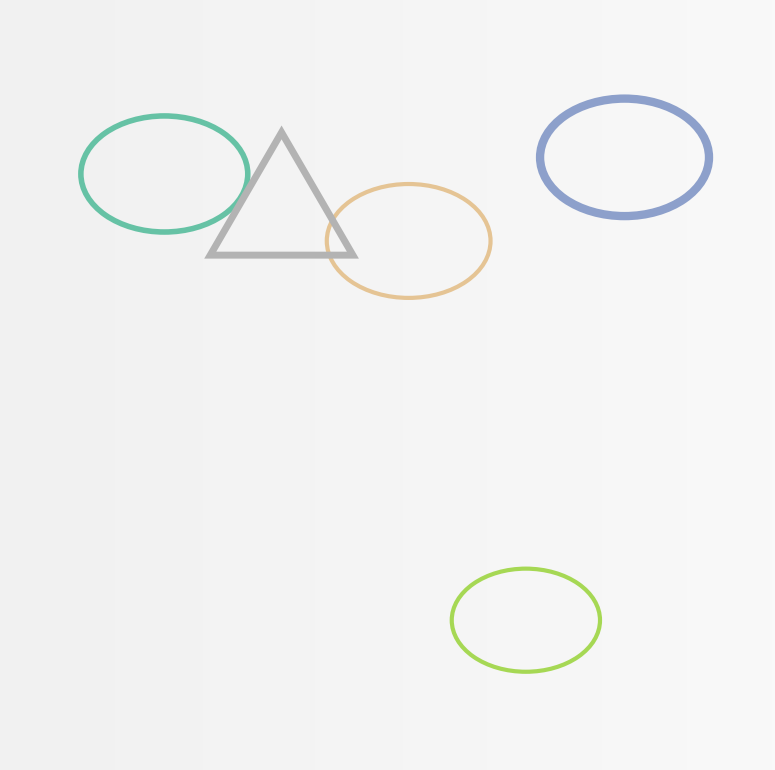[{"shape": "oval", "thickness": 2, "radius": 0.54, "center": [0.212, 0.774]}, {"shape": "oval", "thickness": 3, "radius": 0.54, "center": [0.806, 0.796]}, {"shape": "oval", "thickness": 1.5, "radius": 0.48, "center": [0.679, 0.195]}, {"shape": "oval", "thickness": 1.5, "radius": 0.53, "center": [0.527, 0.687]}, {"shape": "triangle", "thickness": 2.5, "radius": 0.53, "center": [0.363, 0.722]}]